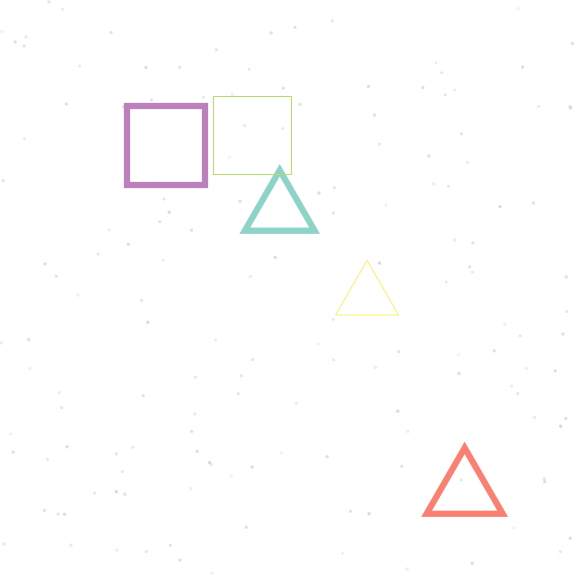[{"shape": "triangle", "thickness": 3, "radius": 0.35, "center": [0.484, 0.635]}, {"shape": "triangle", "thickness": 3, "radius": 0.38, "center": [0.805, 0.147]}, {"shape": "square", "thickness": 0.5, "radius": 0.34, "center": [0.437, 0.765]}, {"shape": "square", "thickness": 3, "radius": 0.34, "center": [0.288, 0.748]}, {"shape": "triangle", "thickness": 0.5, "radius": 0.32, "center": [0.636, 0.485]}]